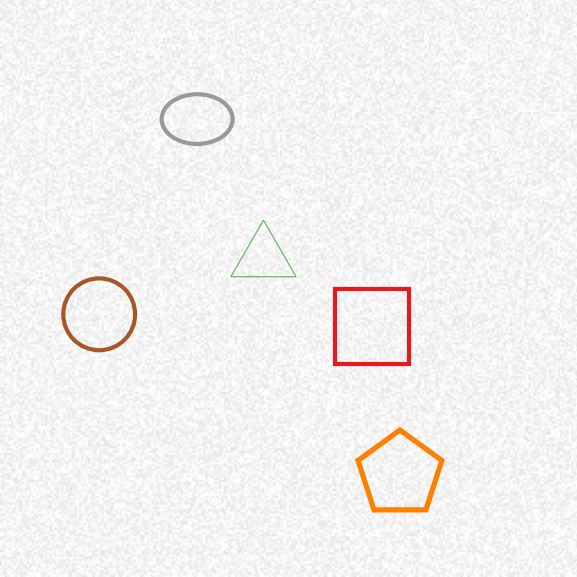[{"shape": "square", "thickness": 2, "radius": 0.32, "center": [0.644, 0.433]}, {"shape": "triangle", "thickness": 0.5, "radius": 0.33, "center": [0.456, 0.553]}, {"shape": "pentagon", "thickness": 2.5, "radius": 0.38, "center": [0.693, 0.178]}, {"shape": "circle", "thickness": 2, "radius": 0.31, "center": [0.172, 0.455]}, {"shape": "oval", "thickness": 2, "radius": 0.31, "center": [0.341, 0.793]}]